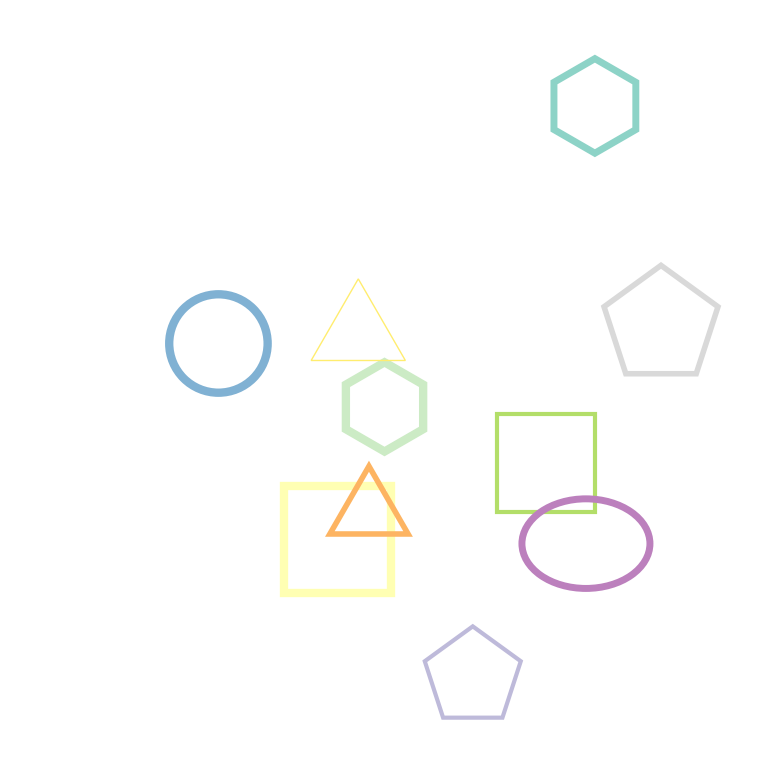[{"shape": "hexagon", "thickness": 2.5, "radius": 0.31, "center": [0.773, 0.862]}, {"shape": "square", "thickness": 3, "radius": 0.35, "center": [0.438, 0.299]}, {"shape": "pentagon", "thickness": 1.5, "radius": 0.33, "center": [0.614, 0.121]}, {"shape": "circle", "thickness": 3, "radius": 0.32, "center": [0.284, 0.554]}, {"shape": "triangle", "thickness": 2, "radius": 0.29, "center": [0.479, 0.336]}, {"shape": "square", "thickness": 1.5, "radius": 0.32, "center": [0.709, 0.399]}, {"shape": "pentagon", "thickness": 2, "radius": 0.39, "center": [0.858, 0.578]}, {"shape": "oval", "thickness": 2.5, "radius": 0.42, "center": [0.761, 0.294]}, {"shape": "hexagon", "thickness": 3, "radius": 0.29, "center": [0.499, 0.472]}, {"shape": "triangle", "thickness": 0.5, "radius": 0.35, "center": [0.465, 0.567]}]